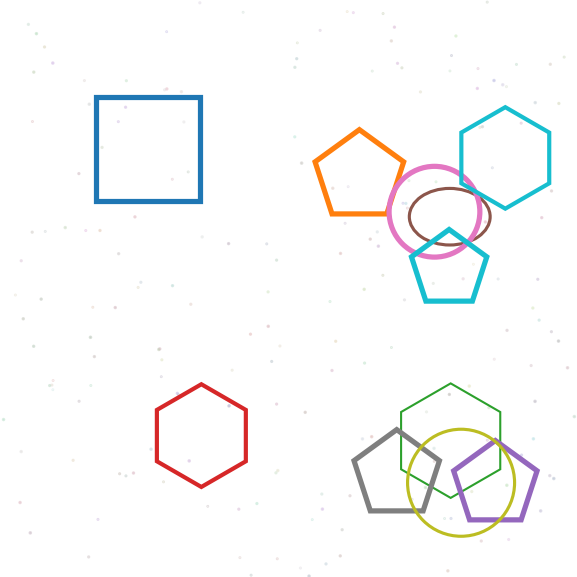[{"shape": "square", "thickness": 2.5, "radius": 0.45, "center": [0.256, 0.742]}, {"shape": "pentagon", "thickness": 2.5, "radius": 0.4, "center": [0.622, 0.694]}, {"shape": "hexagon", "thickness": 1, "radius": 0.5, "center": [0.78, 0.236]}, {"shape": "hexagon", "thickness": 2, "radius": 0.44, "center": [0.349, 0.245]}, {"shape": "pentagon", "thickness": 2.5, "radius": 0.38, "center": [0.858, 0.16]}, {"shape": "oval", "thickness": 1.5, "radius": 0.35, "center": [0.779, 0.624]}, {"shape": "circle", "thickness": 2.5, "radius": 0.39, "center": [0.752, 0.633]}, {"shape": "pentagon", "thickness": 2.5, "radius": 0.39, "center": [0.687, 0.177]}, {"shape": "circle", "thickness": 1.5, "radius": 0.46, "center": [0.798, 0.163]}, {"shape": "hexagon", "thickness": 2, "radius": 0.44, "center": [0.875, 0.726]}, {"shape": "pentagon", "thickness": 2.5, "radius": 0.34, "center": [0.778, 0.533]}]